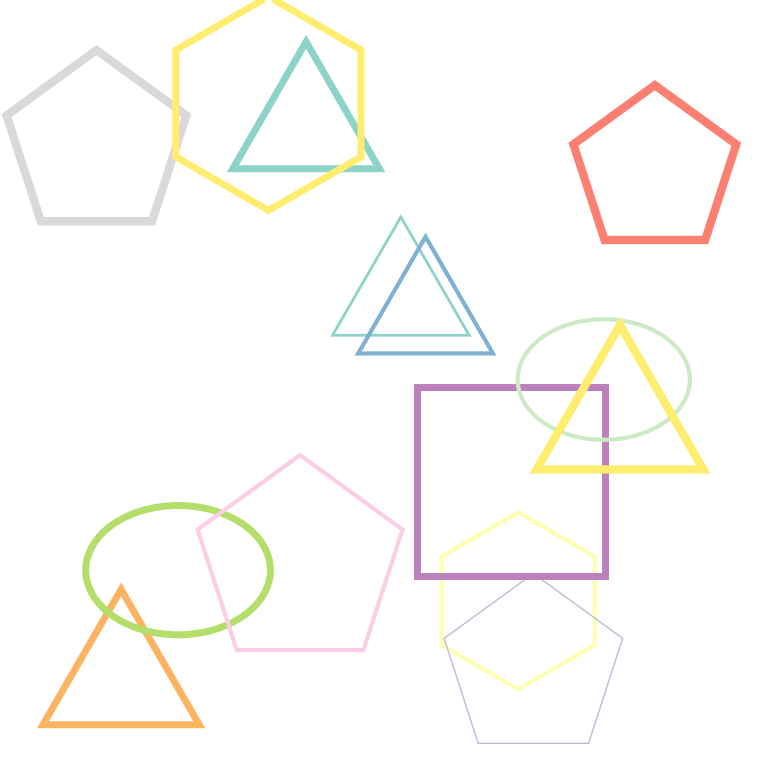[{"shape": "triangle", "thickness": 1, "radius": 0.51, "center": [0.521, 0.616]}, {"shape": "triangle", "thickness": 2.5, "radius": 0.55, "center": [0.398, 0.836]}, {"shape": "hexagon", "thickness": 1.5, "radius": 0.57, "center": [0.673, 0.22]}, {"shape": "pentagon", "thickness": 0.5, "radius": 0.61, "center": [0.693, 0.133]}, {"shape": "pentagon", "thickness": 3, "radius": 0.56, "center": [0.85, 0.778]}, {"shape": "triangle", "thickness": 1.5, "radius": 0.51, "center": [0.553, 0.591]}, {"shape": "triangle", "thickness": 2.5, "radius": 0.59, "center": [0.157, 0.117]}, {"shape": "oval", "thickness": 2.5, "radius": 0.6, "center": [0.231, 0.26]}, {"shape": "pentagon", "thickness": 1.5, "radius": 0.7, "center": [0.39, 0.269]}, {"shape": "pentagon", "thickness": 3, "radius": 0.61, "center": [0.125, 0.812]}, {"shape": "square", "thickness": 2.5, "radius": 0.61, "center": [0.664, 0.375]}, {"shape": "oval", "thickness": 1.5, "radius": 0.56, "center": [0.784, 0.507]}, {"shape": "triangle", "thickness": 3, "radius": 0.62, "center": [0.805, 0.453]}, {"shape": "hexagon", "thickness": 2.5, "radius": 0.69, "center": [0.349, 0.866]}]